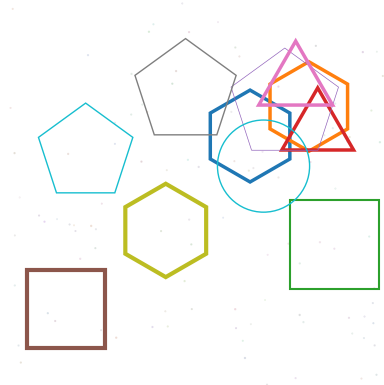[{"shape": "hexagon", "thickness": 2.5, "radius": 0.6, "center": [0.65, 0.647]}, {"shape": "hexagon", "thickness": 2.5, "radius": 0.58, "center": [0.802, 0.723]}, {"shape": "square", "thickness": 1.5, "radius": 0.58, "center": [0.868, 0.365]}, {"shape": "triangle", "thickness": 2.5, "radius": 0.54, "center": [0.825, 0.664]}, {"shape": "pentagon", "thickness": 0.5, "radius": 0.73, "center": [0.74, 0.728]}, {"shape": "square", "thickness": 3, "radius": 0.51, "center": [0.172, 0.198]}, {"shape": "triangle", "thickness": 2.5, "radius": 0.55, "center": [0.768, 0.782]}, {"shape": "pentagon", "thickness": 1, "radius": 0.69, "center": [0.482, 0.762]}, {"shape": "hexagon", "thickness": 3, "radius": 0.61, "center": [0.431, 0.401]}, {"shape": "pentagon", "thickness": 1, "radius": 0.64, "center": [0.222, 0.603]}, {"shape": "circle", "thickness": 1, "radius": 0.6, "center": [0.684, 0.569]}]